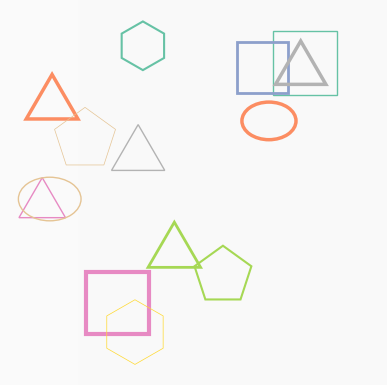[{"shape": "square", "thickness": 1, "radius": 0.41, "center": [0.788, 0.836]}, {"shape": "hexagon", "thickness": 1.5, "radius": 0.32, "center": [0.369, 0.881]}, {"shape": "triangle", "thickness": 2.5, "radius": 0.39, "center": [0.134, 0.73]}, {"shape": "oval", "thickness": 2.5, "radius": 0.35, "center": [0.694, 0.686]}, {"shape": "square", "thickness": 2, "radius": 0.33, "center": [0.677, 0.824]}, {"shape": "triangle", "thickness": 1, "radius": 0.35, "center": [0.109, 0.469]}, {"shape": "square", "thickness": 3, "radius": 0.4, "center": [0.303, 0.212]}, {"shape": "triangle", "thickness": 2, "radius": 0.39, "center": [0.45, 0.345]}, {"shape": "pentagon", "thickness": 1.5, "radius": 0.39, "center": [0.575, 0.285]}, {"shape": "hexagon", "thickness": 0.5, "radius": 0.42, "center": [0.348, 0.137]}, {"shape": "pentagon", "thickness": 0.5, "radius": 0.41, "center": [0.219, 0.638]}, {"shape": "oval", "thickness": 1, "radius": 0.4, "center": [0.128, 0.483]}, {"shape": "triangle", "thickness": 2.5, "radius": 0.38, "center": [0.776, 0.818]}, {"shape": "triangle", "thickness": 1, "radius": 0.4, "center": [0.356, 0.597]}]